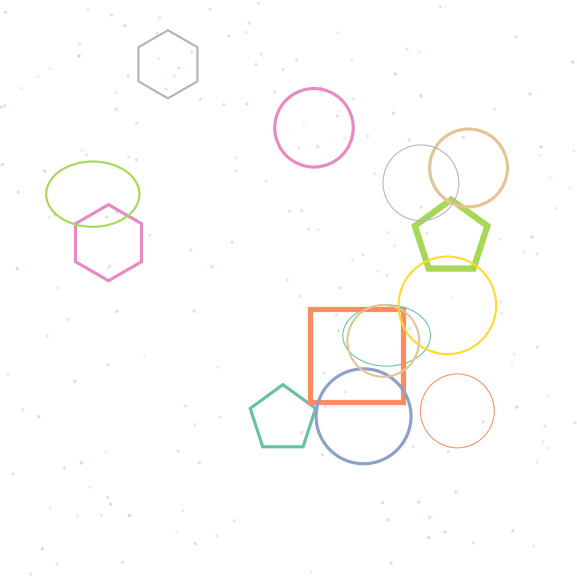[{"shape": "pentagon", "thickness": 1.5, "radius": 0.3, "center": [0.49, 0.274]}, {"shape": "oval", "thickness": 0.5, "radius": 0.38, "center": [0.669, 0.418]}, {"shape": "circle", "thickness": 0.5, "radius": 0.32, "center": [0.792, 0.288]}, {"shape": "square", "thickness": 2.5, "radius": 0.4, "center": [0.617, 0.384]}, {"shape": "circle", "thickness": 1.5, "radius": 0.41, "center": [0.63, 0.278]}, {"shape": "circle", "thickness": 1.5, "radius": 0.34, "center": [0.544, 0.778]}, {"shape": "hexagon", "thickness": 1.5, "radius": 0.33, "center": [0.188, 0.579]}, {"shape": "oval", "thickness": 1, "radius": 0.4, "center": [0.161, 0.663]}, {"shape": "pentagon", "thickness": 3, "radius": 0.33, "center": [0.781, 0.587]}, {"shape": "circle", "thickness": 1, "radius": 0.42, "center": [0.775, 0.47]}, {"shape": "circle", "thickness": 1, "radius": 0.31, "center": [0.664, 0.409]}, {"shape": "circle", "thickness": 1.5, "radius": 0.34, "center": [0.811, 0.708]}, {"shape": "hexagon", "thickness": 1, "radius": 0.29, "center": [0.291, 0.888]}, {"shape": "circle", "thickness": 0.5, "radius": 0.33, "center": [0.729, 0.683]}]